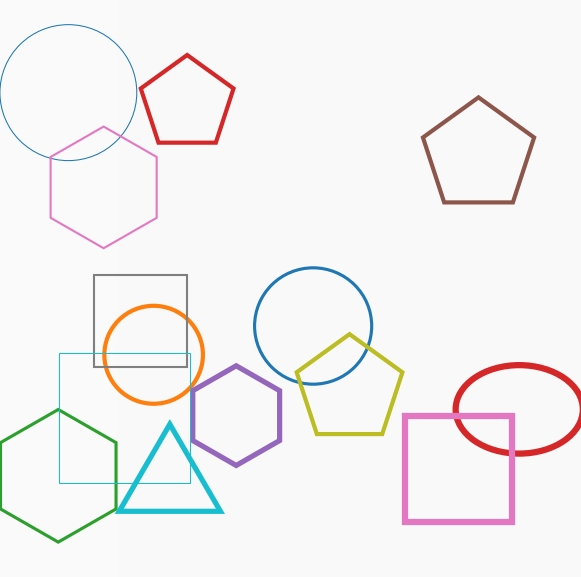[{"shape": "circle", "thickness": 0.5, "radius": 0.59, "center": [0.118, 0.839]}, {"shape": "circle", "thickness": 1.5, "radius": 0.5, "center": [0.539, 0.435]}, {"shape": "circle", "thickness": 2, "radius": 0.42, "center": [0.264, 0.385]}, {"shape": "hexagon", "thickness": 1.5, "radius": 0.57, "center": [0.1, 0.175]}, {"shape": "oval", "thickness": 3, "radius": 0.55, "center": [0.893, 0.29]}, {"shape": "pentagon", "thickness": 2, "radius": 0.42, "center": [0.322, 0.82]}, {"shape": "hexagon", "thickness": 2.5, "radius": 0.43, "center": [0.406, 0.279]}, {"shape": "pentagon", "thickness": 2, "radius": 0.5, "center": [0.823, 0.73]}, {"shape": "hexagon", "thickness": 1, "radius": 0.53, "center": [0.178, 0.675]}, {"shape": "square", "thickness": 3, "radius": 0.46, "center": [0.789, 0.187]}, {"shape": "square", "thickness": 1, "radius": 0.4, "center": [0.241, 0.443]}, {"shape": "pentagon", "thickness": 2, "radius": 0.48, "center": [0.601, 0.325]}, {"shape": "square", "thickness": 0.5, "radius": 0.56, "center": [0.214, 0.275]}, {"shape": "triangle", "thickness": 2.5, "radius": 0.5, "center": [0.292, 0.164]}]